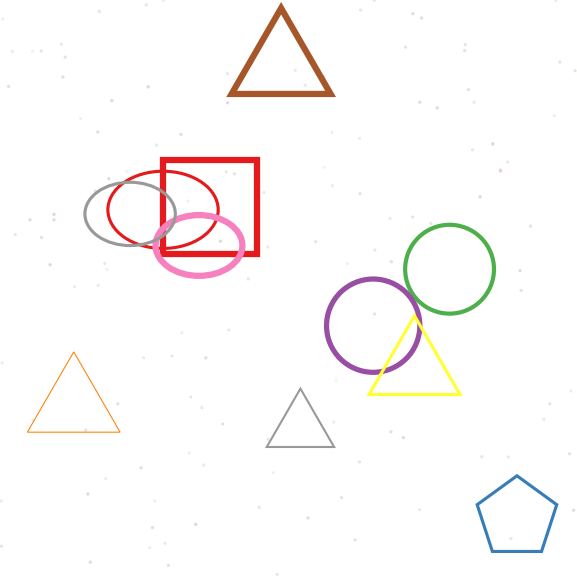[{"shape": "oval", "thickness": 1.5, "radius": 0.48, "center": [0.282, 0.636]}, {"shape": "square", "thickness": 3, "radius": 0.41, "center": [0.363, 0.641]}, {"shape": "pentagon", "thickness": 1.5, "radius": 0.36, "center": [0.895, 0.103]}, {"shape": "circle", "thickness": 2, "radius": 0.38, "center": [0.778, 0.533]}, {"shape": "circle", "thickness": 2.5, "radius": 0.4, "center": [0.646, 0.435]}, {"shape": "triangle", "thickness": 0.5, "radius": 0.46, "center": [0.128, 0.297]}, {"shape": "triangle", "thickness": 1.5, "radius": 0.45, "center": [0.718, 0.361]}, {"shape": "triangle", "thickness": 3, "radius": 0.49, "center": [0.487, 0.886]}, {"shape": "oval", "thickness": 3, "radius": 0.38, "center": [0.345, 0.574]}, {"shape": "triangle", "thickness": 1, "radius": 0.34, "center": [0.52, 0.259]}, {"shape": "oval", "thickness": 1.5, "radius": 0.39, "center": [0.225, 0.629]}]